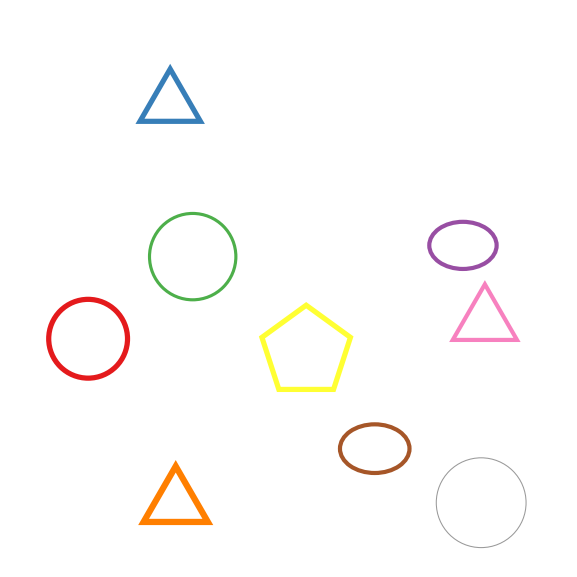[{"shape": "circle", "thickness": 2.5, "radius": 0.34, "center": [0.153, 0.413]}, {"shape": "triangle", "thickness": 2.5, "radius": 0.3, "center": [0.295, 0.819]}, {"shape": "circle", "thickness": 1.5, "radius": 0.37, "center": [0.334, 0.555]}, {"shape": "oval", "thickness": 2, "radius": 0.29, "center": [0.802, 0.574]}, {"shape": "triangle", "thickness": 3, "radius": 0.32, "center": [0.304, 0.127]}, {"shape": "pentagon", "thickness": 2.5, "radius": 0.4, "center": [0.53, 0.39]}, {"shape": "oval", "thickness": 2, "radius": 0.3, "center": [0.649, 0.222]}, {"shape": "triangle", "thickness": 2, "radius": 0.32, "center": [0.84, 0.443]}, {"shape": "circle", "thickness": 0.5, "radius": 0.39, "center": [0.833, 0.129]}]